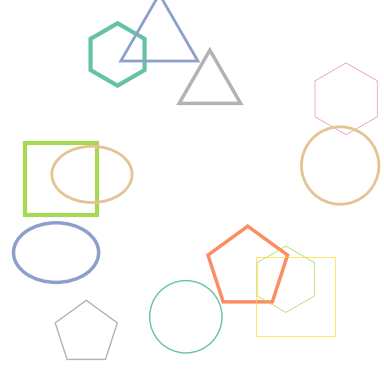[{"shape": "hexagon", "thickness": 3, "radius": 0.4, "center": [0.305, 0.859]}, {"shape": "circle", "thickness": 1, "radius": 0.47, "center": [0.483, 0.177]}, {"shape": "pentagon", "thickness": 2.5, "radius": 0.54, "center": [0.644, 0.304]}, {"shape": "oval", "thickness": 2.5, "radius": 0.55, "center": [0.146, 0.344]}, {"shape": "triangle", "thickness": 2, "radius": 0.58, "center": [0.414, 0.899]}, {"shape": "hexagon", "thickness": 0.5, "radius": 0.47, "center": [0.899, 0.743]}, {"shape": "square", "thickness": 3, "radius": 0.46, "center": [0.159, 0.535]}, {"shape": "hexagon", "thickness": 0.5, "radius": 0.43, "center": [0.742, 0.275]}, {"shape": "square", "thickness": 0.5, "radius": 0.51, "center": [0.768, 0.229]}, {"shape": "circle", "thickness": 2, "radius": 0.5, "center": [0.884, 0.57]}, {"shape": "oval", "thickness": 2, "radius": 0.52, "center": [0.239, 0.547]}, {"shape": "pentagon", "thickness": 1, "radius": 0.42, "center": [0.224, 0.135]}, {"shape": "triangle", "thickness": 2.5, "radius": 0.46, "center": [0.545, 0.778]}]